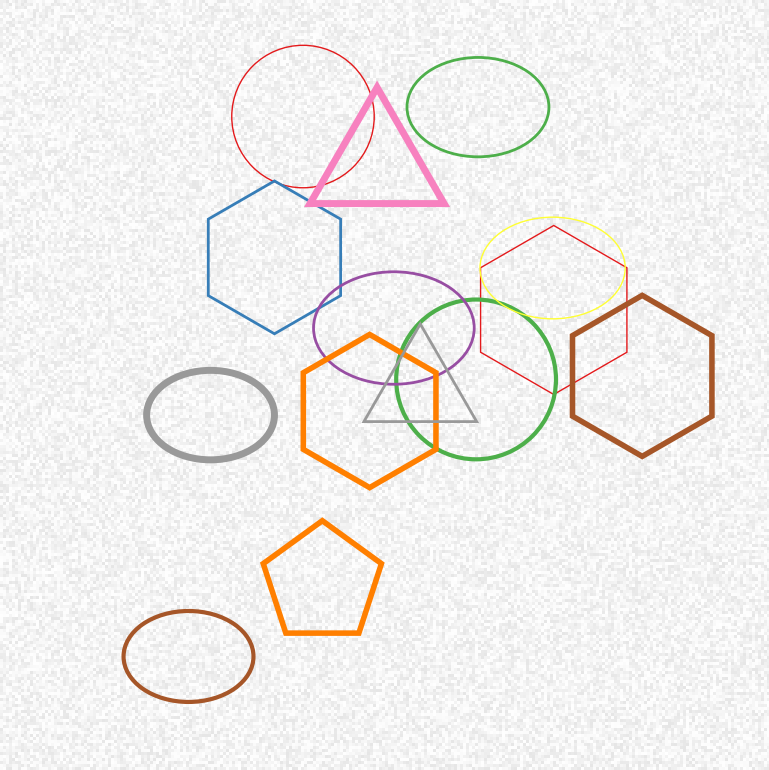[{"shape": "circle", "thickness": 0.5, "radius": 0.46, "center": [0.393, 0.849]}, {"shape": "hexagon", "thickness": 0.5, "radius": 0.55, "center": [0.719, 0.597]}, {"shape": "hexagon", "thickness": 1, "radius": 0.5, "center": [0.356, 0.666]}, {"shape": "circle", "thickness": 1.5, "radius": 0.52, "center": [0.618, 0.507]}, {"shape": "oval", "thickness": 1, "radius": 0.46, "center": [0.621, 0.861]}, {"shape": "oval", "thickness": 1, "radius": 0.52, "center": [0.512, 0.574]}, {"shape": "pentagon", "thickness": 2, "radius": 0.4, "center": [0.419, 0.243]}, {"shape": "hexagon", "thickness": 2, "radius": 0.5, "center": [0.48, 0.466]}, {"shape": "oval", "thickness": 0.5, "radius": 0.47, "center": [0.718, 0.652]}, {"shape": "oval", "thickness": 1.5, "radius": 0.42, "center": [0.245, 0.147]}, {"shape": "hexagon", "thickness": 2, "radius": 0.52, "center": [0.834, 0.512]}, {"shape": "triangle", "thickness": 2.5, "radius": 0.5, "center": [0.49, 0.786]}, {"shape": "oval", "thickness": 2.5, "radius": 0.42, "center": [0.273, 0.461]}, {"shape": "triangle", "thickness": 1, "radius": 0.42, "center": [0.546, 0.495]}]